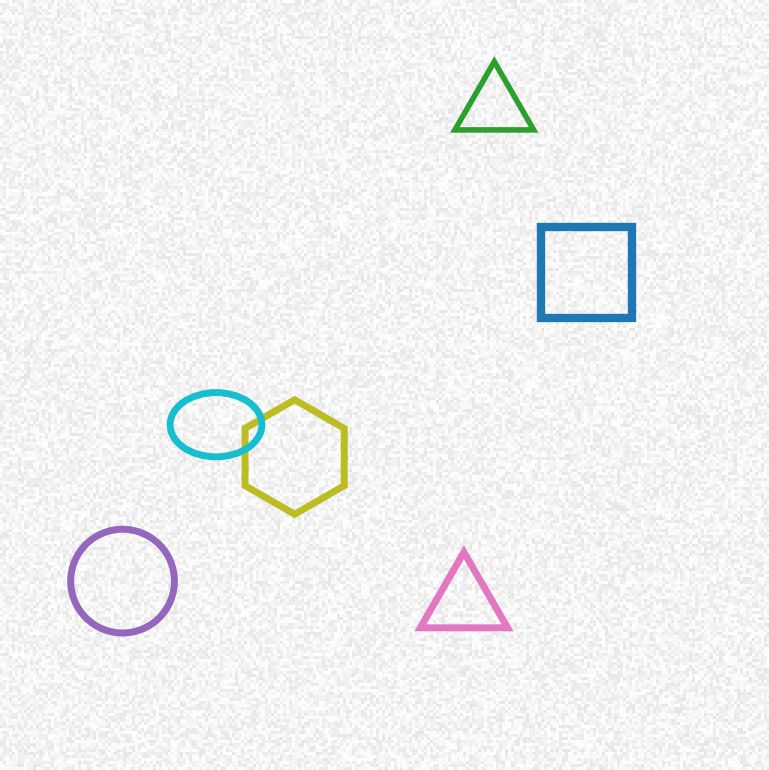[{"shape": "square", "thickness": 3, "radius": 0.3, "center": [0.762, 0.646]}, {"shape": "triangle", "thickness": 2, "radius": 0.3, "center": [0.642, 0.861]}, {"shape": "circle", "thickness": 2.5, "radius": 0.34, "center": [0.159, 0.245]}, {"shape": "triangle", "thickness": 2.5, "radius": 0.33, "center": [0.602, 0.217]}, {"shape": "hexagon", "thickness": 2.5, "radius": 0.37, "center": [0.383, 0.406]}, {"shape": "oval", "thickness": 2.5, "radius": 0.3, "center": [0.281, 0.448]}]